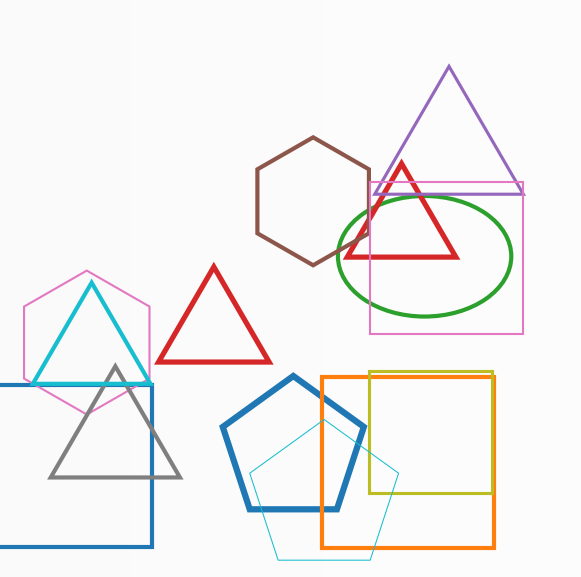[{"shape": "square", "thickness": 2, "radius": 0.7, "center": [0.121, 0.193]}, {"shape": "pentagon", "thickness": 3, "radius": 0.64, "center": [0.505, 0.22]}, {"shape": "square", "thickness": 2, "radius": 0.74, "center": [0.702, 0.198]}, {"shape": "oval", "thickness": 2, "radius": 0.75, "center": [0.731, 0.555]}, {"shape": "triangle", "thickness": 2.5, "radius": 0.55, "center": [0.368, 0.427]}, {"shape": "triangle", "thickness": 2.5, "radius": 0.54, "center": [0.691, 0.608]}, {"shape": "triangle", "thickness": 1.5, "radius": 0.74, "center": [0.773, 0.737]}, {"shape": "hexagon", "thickness": 2, "radius": 0.55, "center": [0.539, 0.651]}, {"shape": "hexagon", "thickness": 1, "radius": 0.62, "center": [0.149, 0.406]}, {"shape": "square", "thickness": 1, "radius": 0.66, "center": [0.768, 0.553]}, {"shape": "triangle", "thickness": 2, "radius": 0.64, "center": [0.198, 0.237]}, {"shape": "square", "thickness": 1.5, "radius": 0.53, "center": [0.741, 0.251]}, {"shape": "triangle", "thickness": 2, "radius": 0.58, "center": [0.158, 0.393]}, {"shape": "pentagon", "thickness": 0.5, "radius": 0.67, "center": [0.558, 0.138]}]